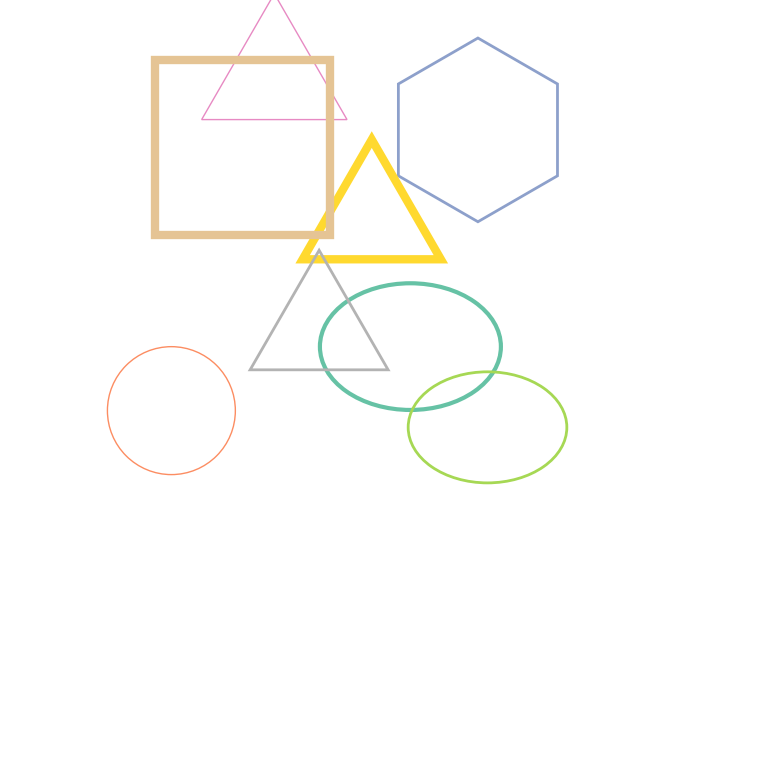[{"shape": "oval", "thickness": 1.5, "radius": 0.59, "center": [0.533, 0.55]}, {"shape": "circle", "thickness": 0.5, "radius": 0.42, "center": [0.223, 0.467]}, {"shape": "hexagon", "thickness": 1, "radius": 0.6, "center": [0.621, 0.831]}, {"shape": "triangle", "thickness": 0.5, "radius": 0.54, "center": [0.356, 0.899]}, {"shape": "oval", "thickness": 1, "radius": 0.52, "center": [0.633, 0.445]}, {"shape": "triangle", "thickness": 3, "radius": 0.52, "center": [0.483, 0.715]}, {"shape": "square", "thickness": 3, "radius": 0.57, "center": [0.315, 0.808]}, {"shape": "triangle", "thickness": 1, "radius": 0.52, "center": [0.414, 0.571]}]